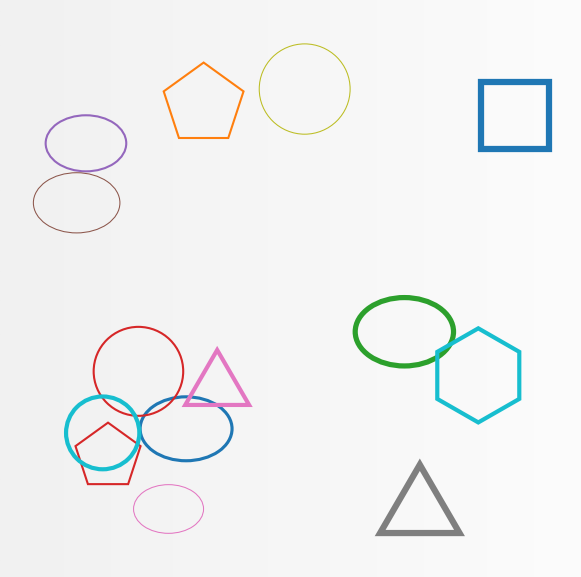[{"shape": "oval", "thickness": 1.5, "radius": 0.4, "center": [0.32, 0.257]}, {"shape": "square", "thickness": 3, "radius": 0.29, "center": [0.886, 0.799]}, {"shape": "pentagon", "thickness": 1, "radius": 0.36, "center": [0.35, 0.819]}, {"shape": "oval", "thickness": 2.5, "radius": 0.42, "center": [0.696, 0.425]}, {"shape": "pentagon", "thickness": 1, "radius": 0.29, "center": [0.186, 0.208]}, {"shape": "circle", "thickness": 1, "radius": 0.39, "center": [0.238, 0.356]}, {"shape": "oval", "thickness": 1, "radius": 0.35, "center": [0.148, 0.751]}, {"shape": "oval", "thickness": 0.5, "radius": 0.37, "center": [0.132, 0.648]}, {"shape": "triangle", "thickness": 2, "radius": 0.32, "center": [0.374, 0.33]}, {"shape": "oval", "thickness": 0.5, "radius": 0.3, "center": [0.29, 0.118]}, {"shape": "triangle", "thickness": 3, "radius": 0.39, "center": [0.722, 0.116]}, {"shape": "circle", "thickness": 0.5, "radius": 0.39, "center": [0.524, 0.845]}, {"shape": "circle", "thickness": 2, "radius": 0.32, "center": [0.177, 0.25]}, {"shape": "hexagon", "thickness": 2, "radius": 0.41, "center": [0.823, 0.349]}]